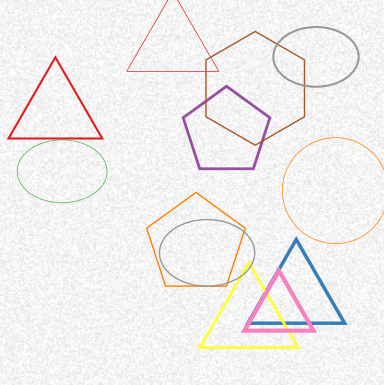[{"shape": "triangle", "thickness": 0.5, "radius": 0.69, "center": [0.449, 0.884]}, {"shape": "triangle", "thickness": 1.5, "radius": 0.7, "center": [0.144, 0.711]}, {"shape": "triangle", "thickness": 2.5, "radius": 0.73, "center": [0.769, 0.233]}, {"shape": "oval", "thickness": 0.5, "radius": 0.58, "center": [0.161, 0.555]}, {"shape": "pentagon", "thickness": 2, "radius": 0.59, "center": [0.588, 0.657]}, {"shape": "circle", "thickness": 0.5, "radius": 0.69, "center": [0.871, 0.505]}, {"shape": "pentagon", "thickness": 1, "radius": 0.67, "center": [0.509, 0.366]}, {"shape": "triangle", "thickness": 2, "radius": 0.74, "center": [0.647, 0.171]}, {"shape": "hexagon", "thickness": 1, "radius": 0.74, "center": [0.663, 0.771]}, {"shape": "triangle", "thickness": 3, "radius": 0.52, "center": [0.725, 0.193]}, {"shape": "oval", "thickness": 1, "radius": 0.62, "center": [0.538, 0.343]}, {"shape": "oval", "thickness": 1.5, "radius": 0.55, "center": [0.821, 0.852]}]